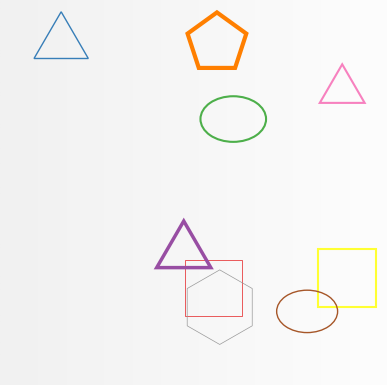[{"shape": "square", "thickness": 0.5, "radius": 0.37, "center": [0.551, 0.251]}, {"shape": "triangle", "thickness": 1, "radius": 0.4, "center": [0.158, 0.889]}, {"shape": "oval", "thickness": 1.5, "radius": 0.42, "center": [0.602, 0.691]}, {"shape": "triangle", "thickness": 2.5, "radius": 0.4, "center": [0.474, 0.345]}, {"shape": "pentagon", "thickness": 3, "radius": 0.4, "center": [0.56, 0.888]}, {"shape": "square", "thickness": 1.5, "radius": 0.37, "center": [0.895, 0.278]}, {"shape": "oval", "thickness": 1, "radius": 0.39, "center": [0.793, 0.191]}, {"shape": "triangle", "thickness": 1.5, "radius": 0.33, "center": [0.883, 0.766]}, {"shape": "hexagon", "thickness": 0.5, "radius": 0.48, "center": [0.567, 0.202]}]